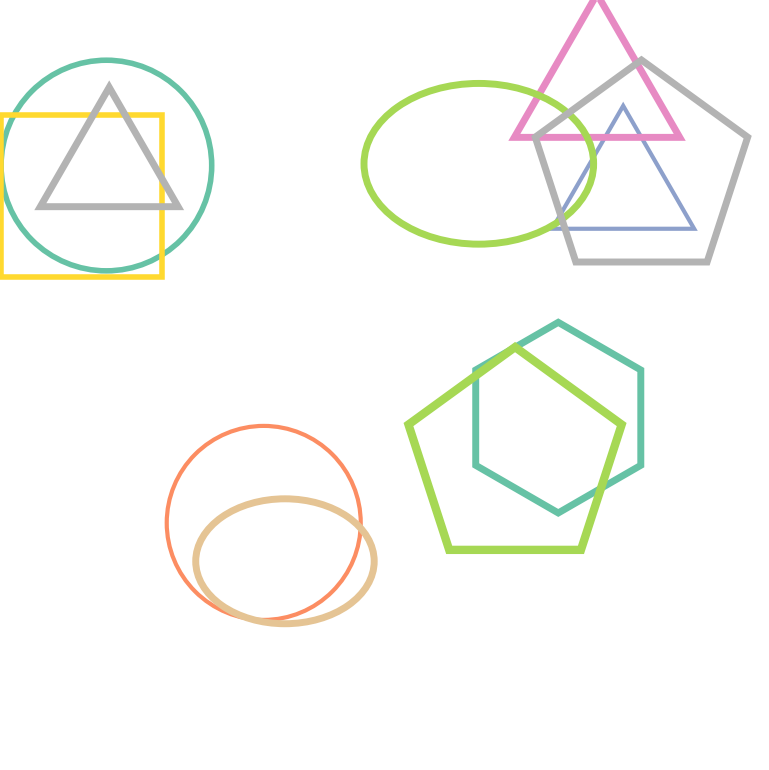[{"shape": "circle", "thickness": 2, "radius": 0.68, "center": [0.138, 0.785]}, {"shape": "hexagon", "thickness": 2.5, "radius": 0.62, "center": [0.725, 0.458]}, {"shape": "circle", "thickness": 1.5, "radius": 0.63, "center": [0.343, 0.321]}, {"shape": "triangle", "thickness": 1.5, "radius": 0.53, "center": [0.809, 0.756]}, {"shape": "triangle", "thickness": 2.5, "radius": 0.62, "center": [0.775, 0.884]}, {"shape": "pentagon", "thickness": 3, "radius": 0.73, "center": [0.669, 0.404]}, {"shape": "oval", "thickness": 2.5, "radius": 0.75, "center": [0.622, 0.787]}, {"shape": "square", "thickness": 2, "radius": 0.52, "center": [0.106, 0.746]}, {"shape": "oval", "thickness": 2.5, "radius": 0.58, "center": [0.37, 0.271]}, {"shape": "pentagon", "thickness": 2.5, "radius": 0.73, "center": [0.833, 0.777]}, {"shape": "triangle", "thickness": 2.5, "radius": 0.52, "center": [0.142, 0.783]}]